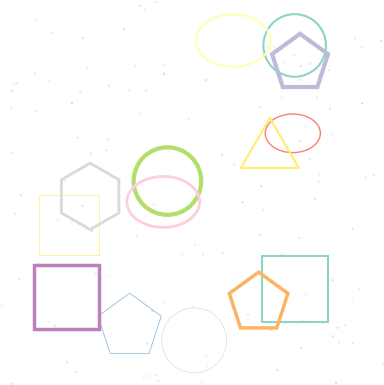[{"shape": "circle", "thickness": 1.5, "radius": 0.41, "center": [0.765, 0.882]}, {"shape": "square", "thickness": 1.5, "radius": 0.43, "center": [0.767, 0.249]}, {"shape": "oval", "thickness": 1.5, "radius": 0.49, "center": [0.606, 0.895]}, {"shape": "pentagon", "thickness": 3, "radius": 0.38, "center": [0.779, 0.836]}, {"shape": "oval", "thickness": 1, "radius": 0.36, "center": [0.761, 0.654]}, {"shape": "pentagon", "thickness": 0.5, "radius": 0.43, "center": [0.337, 0.152]}, {"shape": "pentagon", "thickness": 2.5, "radius": 0.4, "center": [0.672, 0.213]}, {"shape": "circle", "thickness": 3, "radius": 0.44, "center": [0.435, 0.53]}, {"shape": "oval", "thickness": 2, "radius": 0.47, "center": [0.424, 0.476]}, {"shape": "hexagon", "thickness": 2, "radius": 0.43, "center": [0.234, 0.49]}, {"shape": "square", "thickness": 2.5, "radius": 0.42, "center": [0.173, 0.228]}, {"shape": "circle", "thickness": 0.5, "radius": 0.42, "center": [0.504, 0.116]}, {"shape": "triangle", "thickness": 1.5, "radius": 0.43, "center": [0.701, 0.607]}, {"shape": "square", "thickness": 0.5, "radius": 0.39, "center": [0.178, 0.415]}]